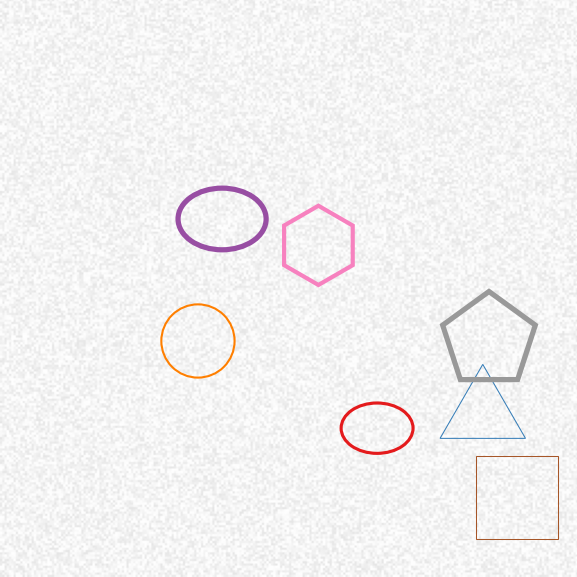[{"shape": "oval", "thickness": 1.5, "radius": 0.31, "center": [0.653, 0.258]}, {"shape": "triangle", "thickness": 0.5, "radius": 0.43, "center": [0.836, 0.283]}, {"shape": "oval", "thickness": 2.5, "radius": 0.38, "center": [0.385, 0.62]}, {"shape": "circle", "thickness": 1, "radius": 0.32, "center": [0.343, 0.409]}, {"shape": "square", "thickness": 0.5, "radius": 0.36, "center": [0.895, 0.138]}, {"shape": "hexagon", "thickness": 2, "radius": 0.34, "center": [0.551, 0.574]}, {"shape": "pentagon", "thickness": 2.5, "radius": 0.42, "center": [0.847, 0.41]}]